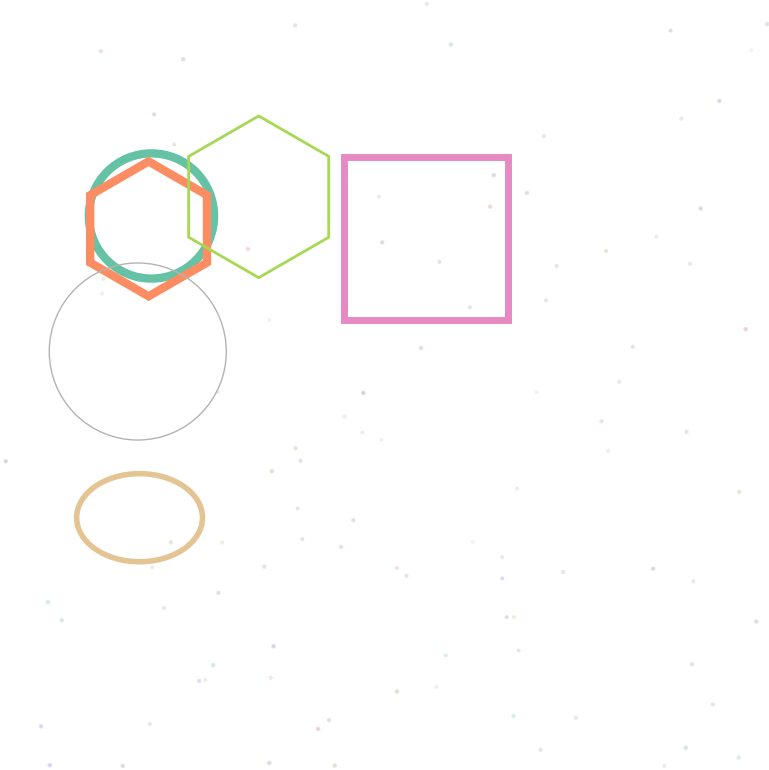[{"shape": "circle", "thickness": 3, "radius": 0.41, "center": [0.197, 0.72]}, {"shape": "hexagon", "thickness": 3, "radius": 0.44, "center": [0.193, 0.703]}, {"shape": "square", "thickness": 2.5, "radius": 0.53, "center": [0.553, 0.69]}, {"shape": "hexagon", "thickness": 1, "radius": 0.53, "center": [0.336, 0.744]}, {"shape": "oval", "thickness": 2, "radius": 0.41, "center": [0.181, 0.328]}, {"shape": "circle", "thickness": 0.5, "radius": 0.57, "center": [0.179, 0.543]}]